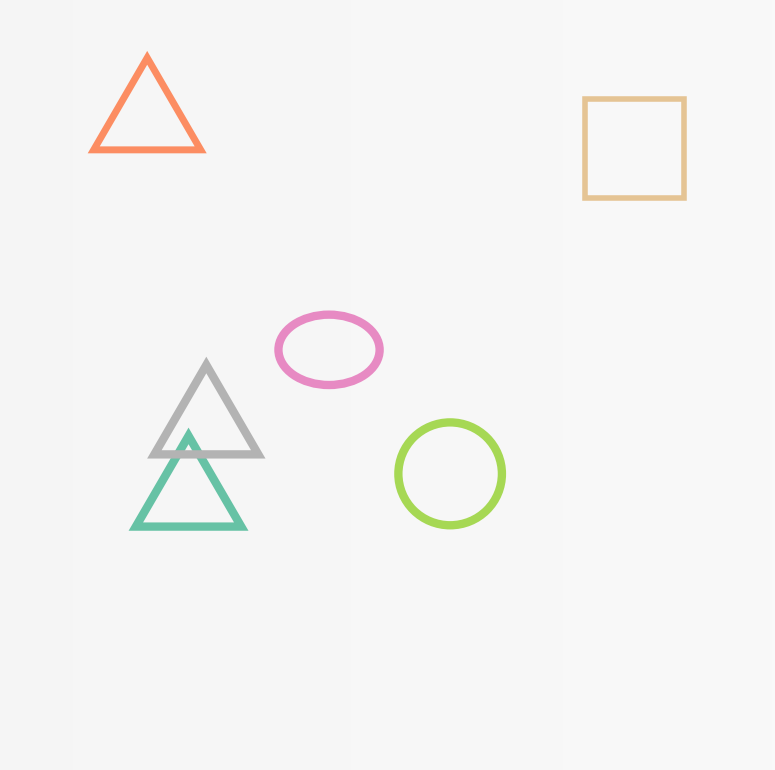[{"shape": "triangle", "thickness": 3, "radius": 0.39, "center": [0.243, 0.355]}, {"shape": "triangle", "thickness": 2.5, "radius": 0.4, "center": [0.19, 0.845]}, {"shape": "oval", "thickness": 3, "radius": 0.33, "center": [0.425, 0.546]}, {"shape": "circle", "thickness": 3, "radius": 0.33, "center": [0.581, 0.385]}, {"shape": "square", "thickness": 2, "radius": 0.32, "center": [0.819, 0.807]}, {"shape": "triangle", "thickness": 3, "radius": 0.39, "center": [0.266, 0.449]}]